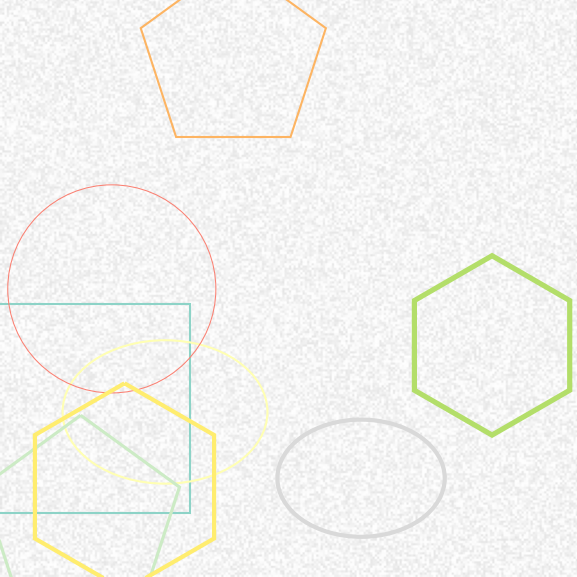[{"shape": "square", "thickness": 1, "radius": 0.9, "center": [0.149, 0.292]}, {"shape": "oval", "thickness": 1, "radius": 0.89, "center": [0.286, 0.286]}, {"shape": "circle", "thickness": 0.5, "radius": 0.9, "center": [0.194, 0.499]}, {"shape": "pentagon", "thickness": 1, "radius": 0.84, "center": [0.404, 0.898]}, {"shape": "hexagon", "thickness": 2.5, "radius": 0.78, "center": [0.852, 0.401]}, {"shape": "oval", "thickness": 2, "radius": 0.72, "center": [0.625, 0.171]}, {"shape": "pentagon", "thickness": 1.5, "radius": 0.9, "center": [0.14, 0.1]}, {"shape": "hexagon", "thickness": 2, "radius": 0.9, "center": [0.216, 0.156]}]